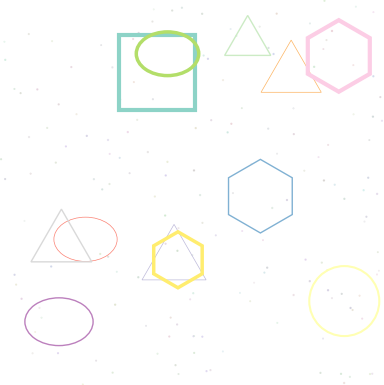[{"shape": "square", "thickness": 3, "radius": 0.49, "center": [0.408, 0.811]}, {"shape": "circle", "thickness": 1.5, "radius": 0.45, "center": [0.894, 0.218]}, {"shape": "triangle", "thickness": 0.5, "radius": 0.48, "center": [0.452, 0.321]}, {"shape": "oval", "thickness": 0.5, "radius": 0.41, "center": [0.222, 0.378]}, {"shape": "hexagon", "thickness": 1, "radius": 0.48, "center": [0.676, 0.49]}, {"shape": "triangle", "thickness": 0.5, "radius": 0.45, "center": [0.756, 0.805]}, {"shape": "oval", "thickness": 2.5, "radius": 0.41, "center": [0.435, 0.86]}, {"shape": "hexagon", "thickness": 3, "radius": 0.46, "center": [0.88, 0.855]}, {"shape": "triangle", "thickness": 1, "radius": 0.46, "center": [0.16, 0.366]}, {"shape": "oval", "thickness": 1, "radius": 0.44, "center": [0.153, 0.164]}, {"shape": "triangle", "thickness": 1, "radius": 0.35, "center": [0.643, 0.891]}, {"shape": "hexagon", "thickness": 2.5, "radius": 0.36, "center": [0.462, 0.325]}]